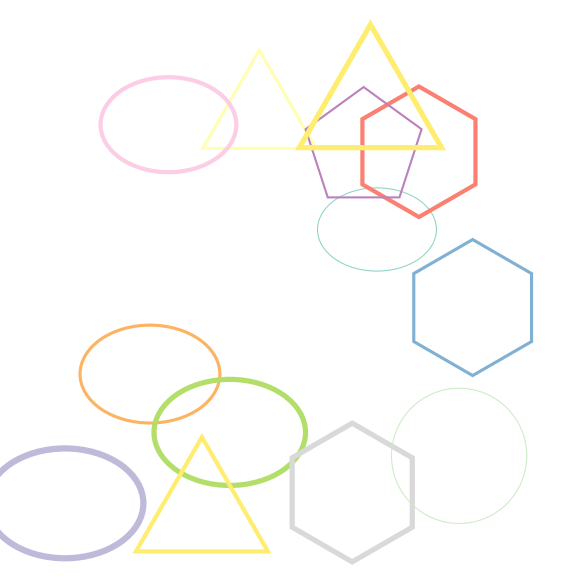[{"shape": "oval", "thickness": 0.5, "radius": 0.51, "center": [0.653, 0.602]}, {"shape": "triangle", "thickness": 1.5, "radius": 0.57, "center": [0.449, 0.799]}, {"shape": "oval", "thickness": 3, "radius": 0.68, "center": [0.112, 0.128]}, {"shape": "hexagon", "thickness": 2, "radius": 0.57, "center": [0.725, 0.736]}, {"shape": "hexagon", "thickness": 1.5, "radius": 0.59, "center": [0.818, 0.467]}, {"shape": "oval", "thickness": 1.5, "radius": 0.61, "center": [0.26, 0.351]}, {"shape": "oval", "thickness": 2.5, "radius": 0.66, "center": [0.398, 0.25]}, {"shape": "oval", "thickness": 2, "radius": 0.59, "center": [0.292, 0.783]}, {"shape": "hexagon", "thickness": 2.5, "radius": 0.6, "center": [0.61, 0.146]}, {"shape": "pentagon", "thickness": 1, "radius": 0.53, "center": [0.63, 0.743]}, {"shape": "circle", "thickness": 0.5, "radius": 0.59, "center": [0.795, 0.21]}, {"shape": "triangle", "thickness": 2, "radius": 0.66, "center": [0.35, 0.11]}, {"shape": "triangle", "thickness": 2.5, "radius": 0.71, "center": [0.642, 0.815]}]